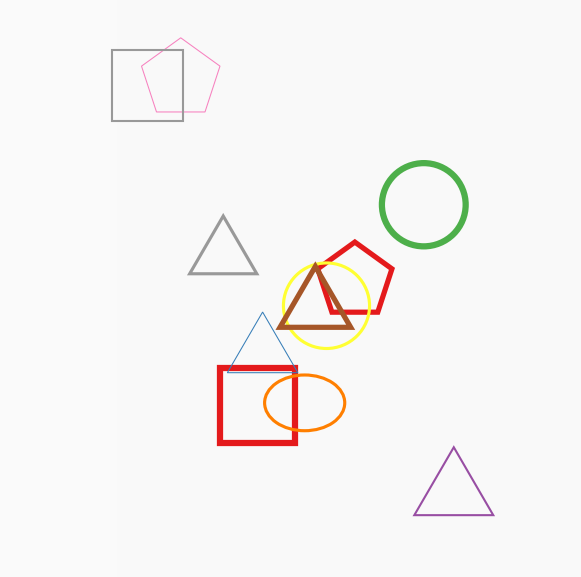[{"shape": "pentagon", "thickness": 2.5, "radius": 0.34, "center": [0.61, 0.513]}, {"shape": "square", "thickness": 3, "radius": 0.32, "center": [0.443, 0.297]}, {"shape": "triangle", "thickness": 0.5, "radius": 0.35, "center": [0.452, 0.389]}, {"shape": "circle", "thickness": 3, "radius": 0.36, "center": [0.729, 0.645]}, {"shape": "triangle", "thickness": 1, "radius": 0.39, "center": [0.781, 0.146]}, {"shape": "oval", "thickness": 1.5, "radius": 0.34, "center": [0.524, 0.302]}, {"shape": "circle", "thickness": 1.5, "radius": 0.37, "center": [0.562, 0.47]}, {"shape": "triangle", "thickness": 2.5, "radius": 0.35, "center": [0.543, 0.467]}, {"shape": "pentagon", "thickness": 0.5, "radius": 0.35, "center": [0.311, 0.863]}, {"shape": "triangle", "thickness": 1.5, "radius": 0.33, "center": [0.384, 0.558]}, {"shape": "square", "thickness": 1, "radius": 0.31, "center": [0.254, 0.852]}]